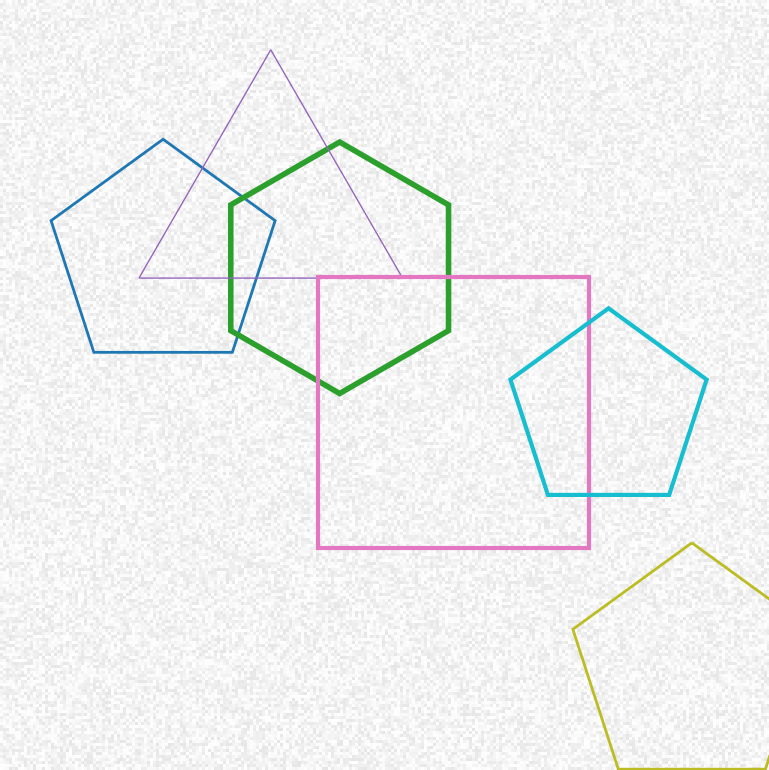[{"shape": "pentagon", "thickness": 1, "radius": 0.76, "center": [0.212, 0.666]}, {"shape": "hexagon", "thickness": 2, "radius": 0.82, "center": [0.441, 0.652]}, {"shape": "triangle", "thickness": 0.5, "radius": 0.99, "center": [0.352, 0.738]}, {"shape": "square", "thickness": 1.5, "radius": 0.88, "center": [0.589, 0.465]}, {"shape": "pentagon", "thickness": 1, "radius": 0.81, "center": [0.899, 0.133]}, {"shape": "pentagon", "thickness": 1.5, "radius": 0.67, "center": [0.79, 0.466]}]